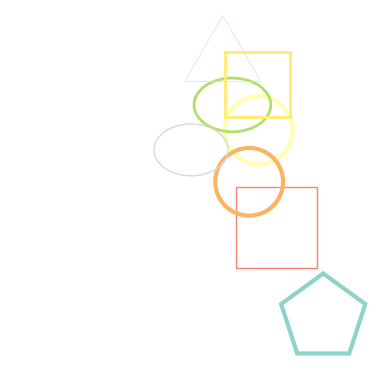[{"shape": "pentagon", "thickness": 3, "radius": 0.57, "center": [0.84, 0.175]}, {"shape": "circle", "thickness": 3, "radius": 0.44, "center": [0.672, 0.662]}, {"shape": "square", "thickness": 1, "radius": 0.53, "center": [0.719, 0.41]}, {"shape": "circle", "thickness": 3, "radius": 0.44, "center": [0.647, 0.528]}, {"shape": "oval", "thickness": 2, "radius": 0.5, "center": [0.604, 0.728]}, {"shape": "oval", "thickness": 1, "radius": 0.48, "center": [0.496, 0.611]}, {"shape": "triangle", "thickness": 0.5, "radius": 0.57, "center": [0.579, 0.845]}, {"shape": "square", "thickness": 2, "radius": 0.43, "center": [0.669, 0.781]}]